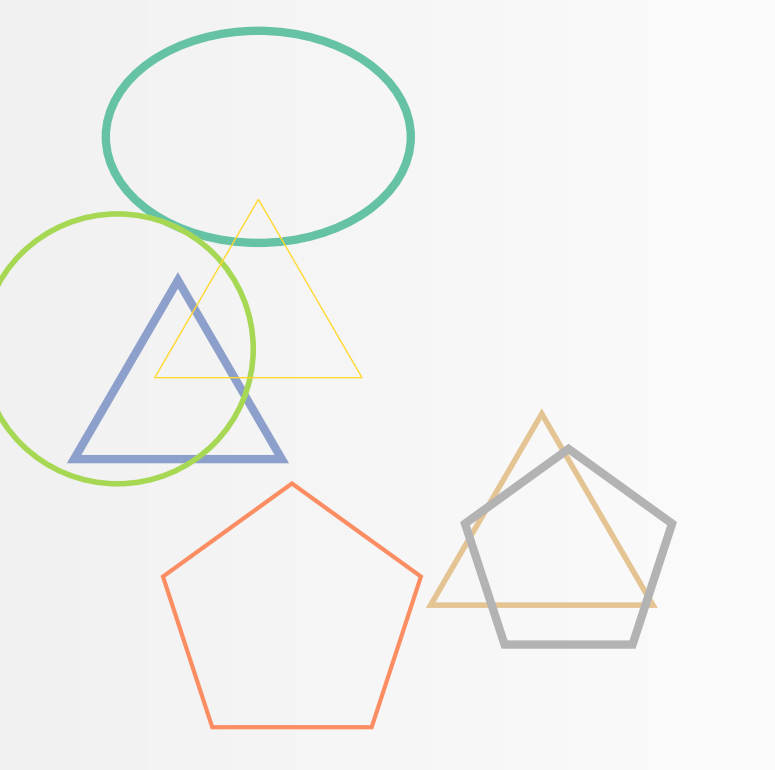[{"shape": "oval", "thickness": 3, "radius": 0.98, "center": [0.333, 0.822]}, {"shape": "pentagon", "thickness": 1.5, "radius": 0.87, "center": [0.377, 0.197]}, {"shape": "triangle", "thickness": 3, "radius": 0.77, "center": [0.23, 0.481]}, {"shape": "circle", "thickness": 2, "radius": 0.88, "center": [0.152, 0.547]}, {"shape": "triangle", "thickness": 0.5, "radius": 0.77, "center": [0.333, 0.587]}, {"shape": "triangle", "thickness": 2, "radius": 0.83, "center": [0.699, 0.297]}, {"shape": "pentagon", "thickness": 3, "radius": 0.7, "center": [0.734, 0.277]}]